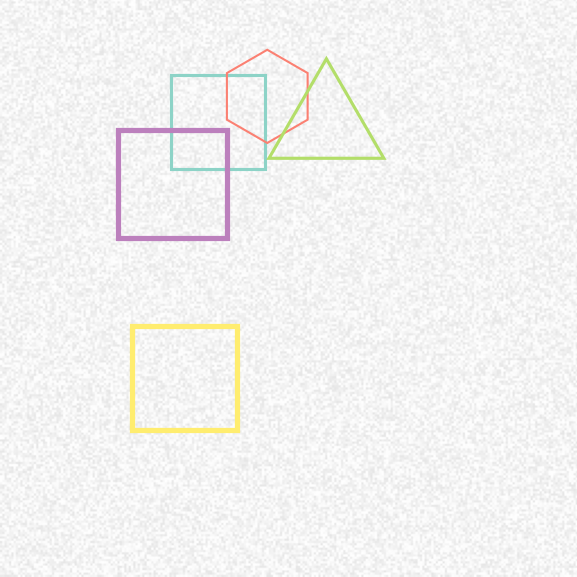[{"shape": "square", "thickness": 1.5, "radius": 0.41, "center": [0.377, 0.788]}, {"shape": "hexagon", "thickness": 1, "radius": 0.4, "center": [0.463, 0.832]}, {"shape": "triangle", "thickness": 1.5, "radius": 0.57, "center": [0.565, 0.782]}, {"shape": "square", "thickness": 2.5, "radius": 0.47, "center": [0.299, 0.68]}, {"shape": "square", "thickness": 2.5, "radius": 0.45, "center": [0.319, 0.345]}]